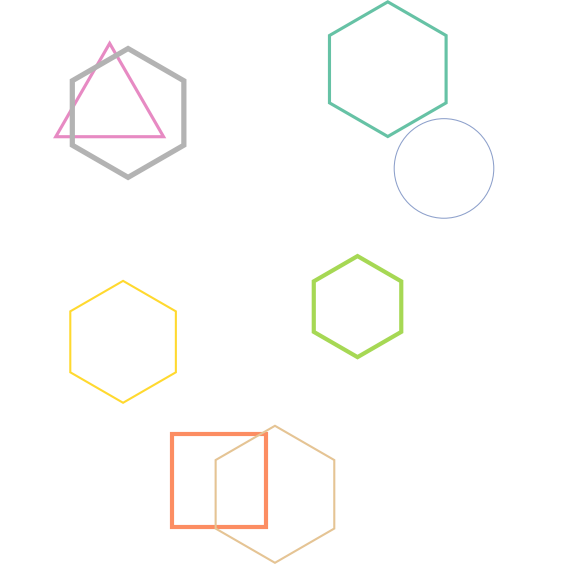[{"shape": "hexagon", "thickness": 1.5, "radius": 0.58, "center": [0.672, 0.879]}, {"shape": "square", "thickness": 2, "radius": 0.4, "center": [0.379, 0.167]}, {"shape": "circle", "thickness": 0.5, "radius": 0.43, "center": [0.769, 0.707]}, {"shape": "triangle", "thickness": 1.5, "radius": 0.54, "center": [0.19, 0.816]}, {"shape": "hexagon", "thickness": 2, "radius": 0.44, "center": [0.619, 0.468]}, {"shape": "hexagon", "thickness": 1, "radius": 0.53, "center": [0.213, 0.407]}, {"shape": "hexagon", "thickness": 1, "radius": 0.59, "center": [0.476, 0.143]}, {"shape": "hexagon", "thickness": 2.5, "radius": 0.56, "center": [0.222, 0.804]}]